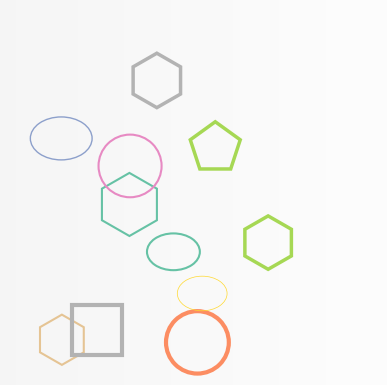[{"shape": "oval", "thickness": 1.5, "radius": 0.34, "center": [0.448, 0.346]}, {"shape": "hexagon", "thickness": 1.5, "radius": 0.41, "center": [0.334, 0.469]}, {"shape": "circle", "thickness": 3, "radius": 0.41, "center": [0.509, 0.111]}, {"shape": "oval", "thickness": 1, "radius": 0.4, "center": [0.158, 0.64]}, {"shape": "circle", "thickness": 1.5, "radius": 0.41, "center": [0.336, 0.569]}, {"shape": "pentagon", "thickness": 2.5, "radius": 0.34, "center": [0.556, 0.616]}, {"shape": "hexagon", "thickness": 2.5, "radius": 0.35, "center": [0.692, 0.37]}, {"shape": "oval", "thickness": 0.5, "radius": 0.32, "center": [0.522, 0.238]}, {"shape": "hexagon", "thickness": 1.5, "radius": 0.33, "center": [0.16, 0.118]}, {"shape": "square", "thickness": 3, "radius": 0.32, "center": [0.25, 0.144]}, {"shape": "hexagon", "thickness": 2.5, "radius": 0.35, "center": [0.405, 0.791]}]